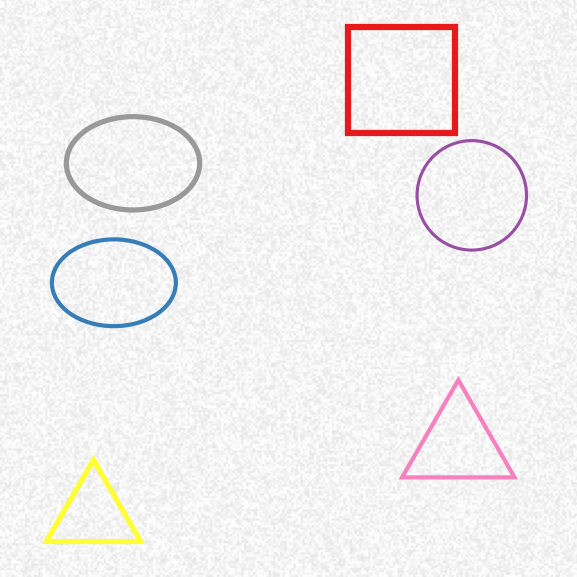[{"shape": "square", "thickness": 3, "radius": 0.46, "center": [0.695, 0.86]}, {"shape": "oval", "thickness": 2, "radius": 0.54, "center": [0.197, 0.509]}, {"shape": "circle", "thickness": 1.5, "radius": 0.47, "center": [0.817, 0.661]}, {"shape": "triangle", "thickness": 2.5, "radius": 0.47, "center": [0.162, 0.109]}, {"shape": "triangle", "thickness": 2, "radius": 0.56, "center": [0.794, 0.229]}, {"shape": "oval", "thickness": 2.5, "radius": 0.58, "center": [0.23, 0.716]}]